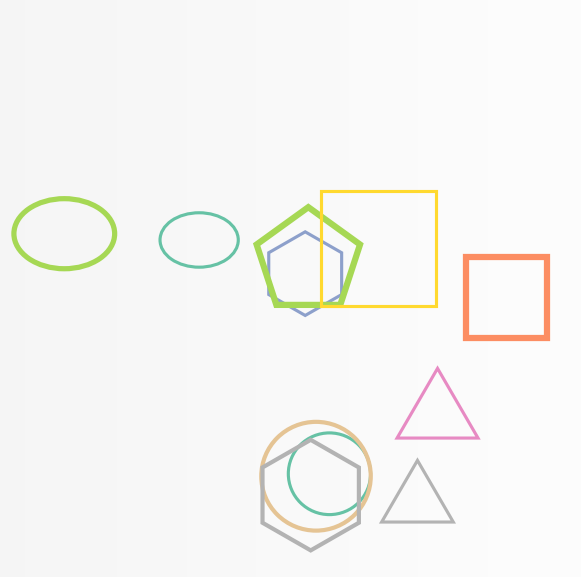[{"shape": "circle", "thickness": 1.5, "radius": 0.35, "center": [0.567, 0.179]}, {"shape": "oval", "thickness": 1.5, "radius": 0.34, "center": [0.343, 0.584]}, {"shape": "square", "thickness": 3, "radius": 0.35, "center": [0.871, 0.484]}, {"shape": "hexagon", "thickness": 1.5, "radius": 0.36, "center": [0.525, 0.525]}, {"shape": "triangle", "thickness": 1.5, "radius": 0.4, "center": [0.753, 0.281]}, {"shape": "pentagon", "thickness": 3, "radius": 0.47, "center": [0.53, 0.547]}, {"shape": "oval", "thickness": 2.5, "radius": 0.43, "center": [0.111, 0.594]}, {"shape": "square", "thickness": 1.5, "radius": 0.5, "center": [0.651, 0.569]}, {"shape": "circle", "thickness": 2, "radius": 0.47, "center": [0.544, 0.174]}, {"shape": "hexagon", "thickness": 2, "radius": 0.48, "center": [0.535, 0.142]}, {"shape": "triangle", "thickness": 1.5, "radius": 0.36, "center": [0.718, 0.131]}]